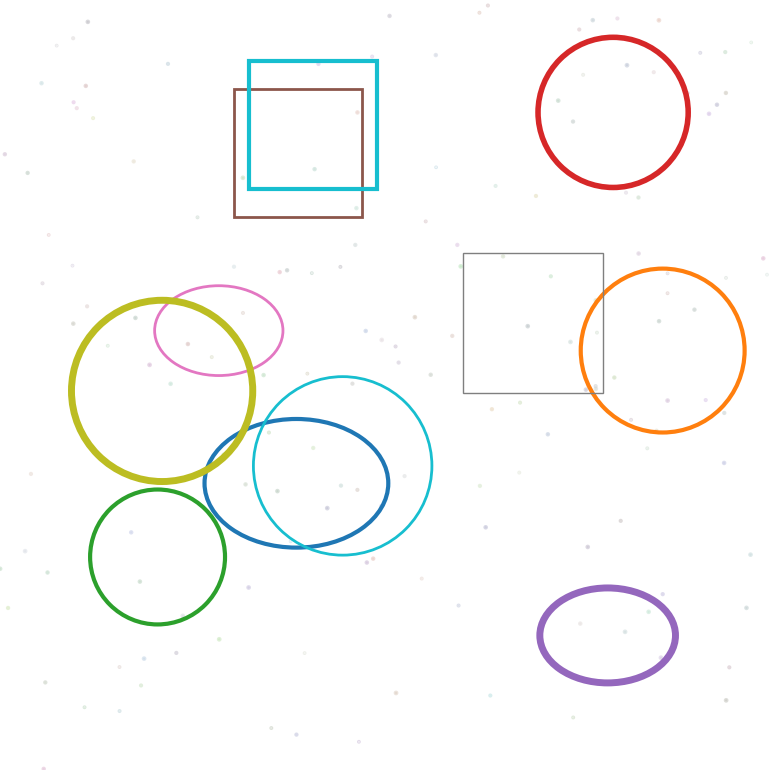[{"shape": "oval", "thickness": 1.5, "radius": 0.6, "center": [0.385, 0.372]}, {"shape": "circle", "thickness": 1.5, "radius": 0.53, "center": [0.861, 0.545]}, {"shape": "circle", "thickness": 1.5, "radius": 0.44, "center": [0.205, 0.277]}, {"shape": "circle", "thickness": 2, "radius": 0.49, "center": [0.796, 0.854]}, {"shape": "oval", "thickness": 2.5, "radius": 0.44, "center": [0.789, 0.175]}, {"shape": "square", "thickness": 1, "radius": 0.42, "center": [0.387, 0.801]}, {"shape": "oval", "thickness": 1, "radius": 0.42, "center": [0.284, 0.571]}, {"shape": "square", "thickness": 0.5, "radius": 0.46, "center": [0.692, 0.58]}, {"shape": "circle", "thickness": 2.5, "radius": 0.59, "center": [0.211, 0.492]}, {"shape": "circle", "thickness": 1, "radius": 0.58, "center": [0.445, 0.395]}, {"shape": "square", "thickness": 1.5, "radius": 0.42, "center": [0.406, 0.838]}]